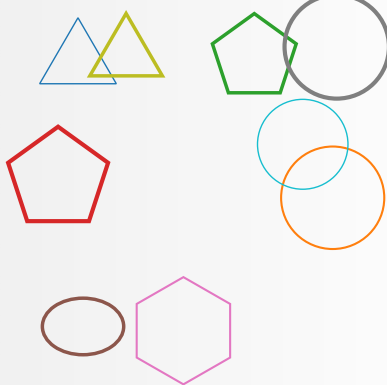[{"shape": "triangle", "thickness": 1, "radius": 0.57, "center": [0.201, 0.84]}, {"shape": "circle", "thickness": 1.5, "radius": 0.67, "center": [0.859, 0.486]}, {"shape": "pentagon", "thickness": 2.5, "radius": 0.57, "center": [0.656, 0.851]}, {"shape": "pentagon", "thickness": 3, "radius": 0.68, "center": [0.15, 0.535]}, {"shape": "oval", "thickness": 2.5, "radius": 0.52, "center": [0.214, 0.152]}, {"shape": "hexagon", "thickness": 1.5, "radius": 0.7, "center": [0.473, 0.141]}, {"shape": "circle", "thickness": 3, "radius": 0.67, "center": [0.869, 0.879]}, {"shape": "triangle", "thickness": 2.5, "radius": 0.54, "center": [0.325, 0.857]}, {"shape": "circle", "thickness": 1, "radius": 0.58, "center": [0.781, 0.625]}]